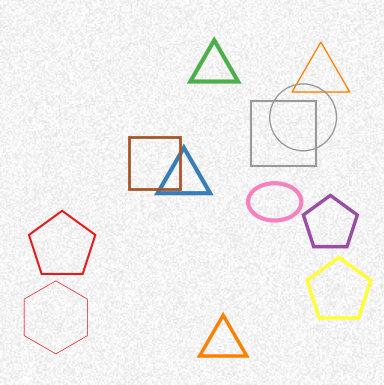[{"shape": "hexagon", "thickness": 0.5, "radius": 0.47, "center": [0.145, 0.176]}, {"shape": "pentagon", "thickness": 1.5, "radius": 0.45, "center": [0.161, 0.362]}, {"shape": "triangle", "thickness": 3, "radius": 0.39, "center": [0.478, 0.538]}, {"shape": "triangle", "thickness": 3, "radius": 0.36, "center": [0.556, 0.824]}, {"shape": "pentagon", "thickness": 2.5, "radius": 0.37, "center": [0.858, 0.419]}, {"shape": "triangle", "thickness": 2.5, "radius": 0.35, "center": [0.58, 0.111]}, {"shape": "triangle", "thickness": 1, "radius": 0.43, "center": [0.834, 0.804]}, {"shape": "pentagon", "thickness": 2.5, "radius": 0.43, "center": [0.88, 0.245]}, {"shape": "square", "thickness": 2, "radius": 0.34, "center": [0.401, 0.577]}, {"shape": "oval", "thickness": 3, "radius": 0.35, "center": [0.714, 0.476]}, {"shape": "circle", "thickness": 1, "radius": 0.43, "center": [0.787, 0.695]}, {"shape": "square", "thickness": 1.5, "radius": 0.42, "center": [0.736, 0.652]}]